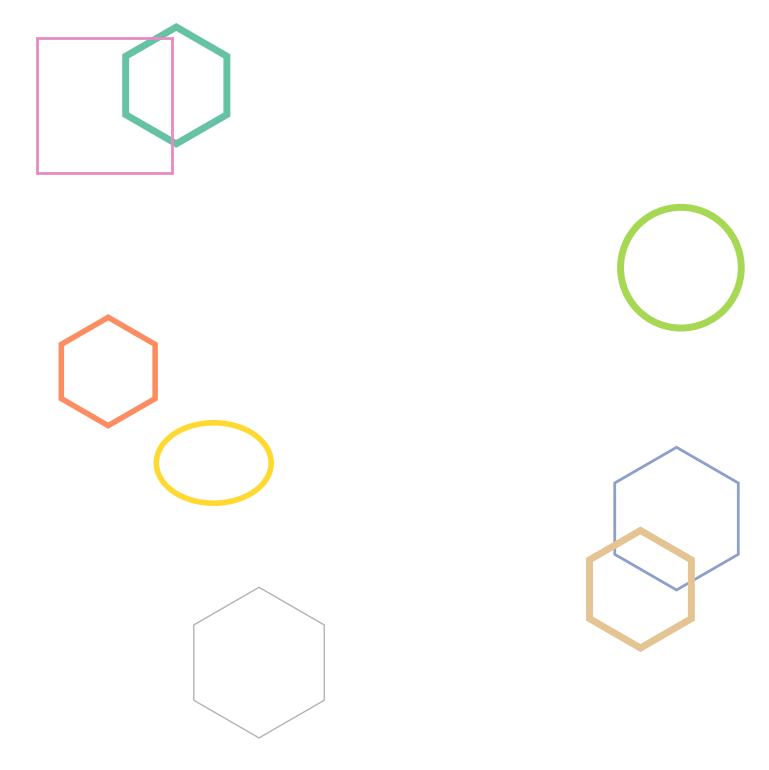[{"shape": "hexagon", "thickness": 2.5, "radius": 0.38, "center": [0.229, 0.889]}, {"shape": "hexagon", "thickness": 2, "radius": 0.35, "center": [0.141, 0.518]}, {"shape": "hexagon", "thickness": 1, "radius": 0.46, "center": [0.879, 0.326]}, {"shape": "square", "thickness": 1, "radius": 0.44, "center": [0.136, 0.863]}, {"shape": "circle", "thickness": 2.5, "radius": 0.39, "center": [0.884, 0.652]}, {"shape": "oval", "thickness": 2, "radius": 0.37, "center": [0.278, 0.399]}, {"shape": "hexagon", "thickness": 2.5, "radius": 0.38, "center": [0.832, 0.235]}, {"shape": "hexagon", "thickness": 0.5, "radius": 0.49, "center": [0.336, 0.139]}]